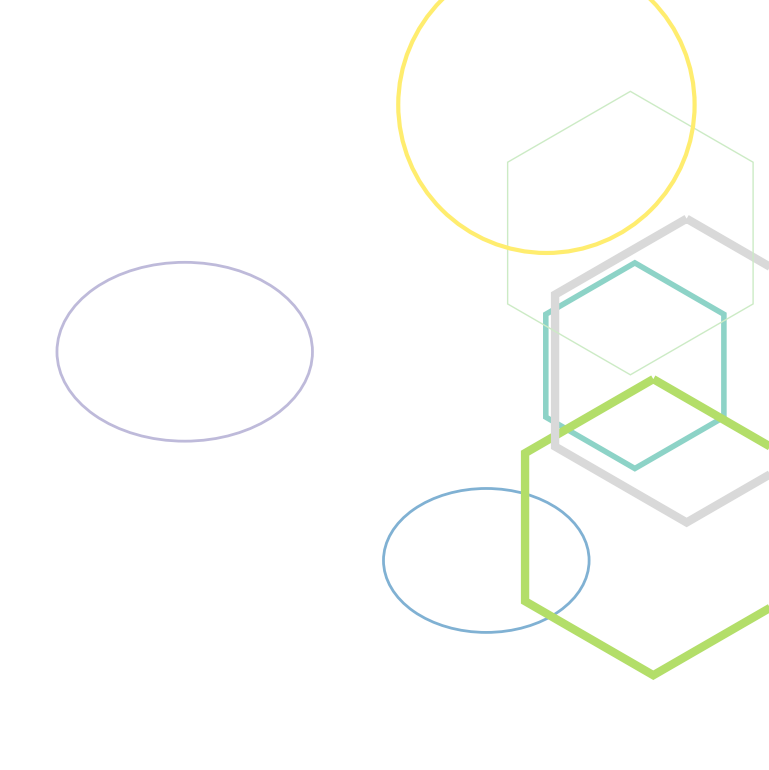[{"shape": "hexagon", "thickness": 2, "radius": 0.67, "center": [0.824, 0.525]}, {"shape": "oval", "thickness": 1, "radius": 0.83, "center": [0.24, 0.543]}, {"shape": "oval", "thickness": 1, "radius": 0.67, "center": [0.632, 0.272]}, {"shape": "hexagon", "thickness": 3, "radius": 0.96, "center": [0.848, 0.315]}, {"shape": "hexagon", "thickness": 3, "radius": 0.99, "center": [0.892, 0.519]}, {"shape": "hexagon", "thickness": 0.5, "radius": 0.92, "center": [0.819, 0.697]}, {"shape": "circle", "thickness": 1.5, "radius": 0.96, "center": [0.71, 0.864]}]